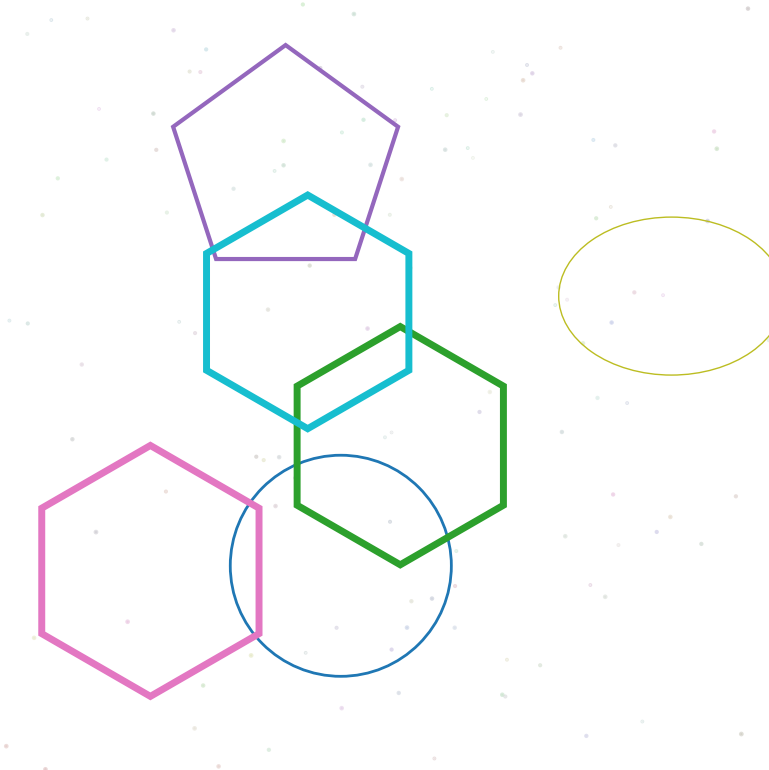[{"shape": "circle", "thickness": 1, "radius": 0.72, "center": [0.443, 0.265]}, {"shape": "hexagon", "thickness": 2.5, "radius": 0.77, "center": [0.52, 0.421]}, {"shape": "pentagon", "thickness": 1.5, "radius": 0.77, "center": [0.371, 0.788]}, {"shape": "hexagon", "thickness": 2.5, "radius": 0.81, "center": [0.195, 0.259]}, {"shape": "oval", "thickness": 0.5, "radius": 0.73, "center": [0.872, 0.615]}, {"shape": "hexagon", "thickness": 2.5, "radius": 0.76, "center": [0.4, 0.595]}]